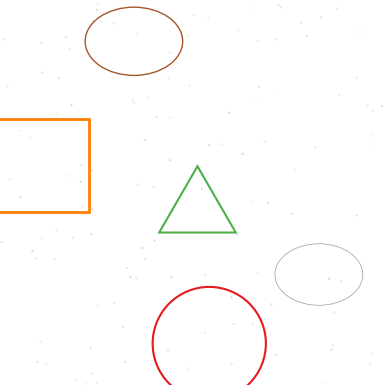[{"shape": "circle", "thickness": 1.5, "radius": 0.74, "center": [0.544, 0.108]}, {"shape": "triangle", "thickness": 1.5, "radius": 0.57, "center": [0.513, 0.453]}, {"shape": "square", "thickness": 2, "radius": 0.6, "center": [0.111, 0.57]}, {"shape": "oval", "thickness": 1, "radius": 0.63, "center": [0.348, 0.893]}, {"shape": "oval", "thickness": 0.5, "radius": 0.57, "center": [0.828, 0.287]}]